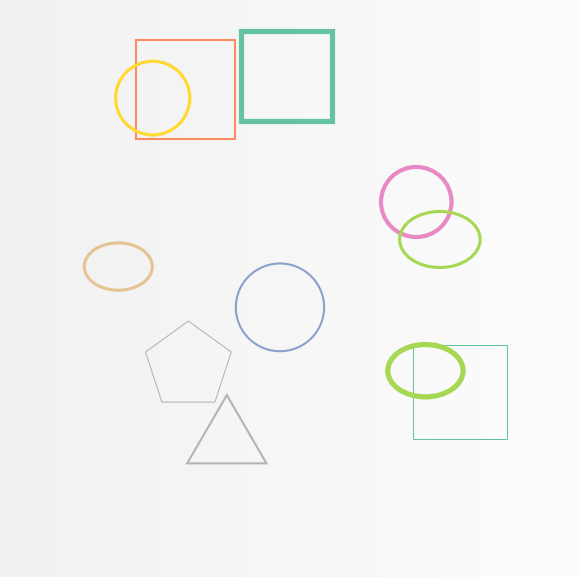[{"shape": "square", "thickness": 0.5, "radius": 0.4, "center": [0.792, 0.32]}, {"shape": "square", "thickness": 2.5, "radius": 0.39, "center": [0.493, 0.867]}, {"shape": "square", "thickness": 1, "radius": 0.43, "center": [0.319, 0.844]}, {"shape": "circle", "thickness": 1, "radius": 0.38, "center": [0.482, 0.467]}, {"shape": "circle", "thickness": 2, "radius": 0.3, "center": [0.716, 0.649]}, {"shape": "oval", "thickness": 2.5, "radius": 0.32, "center": [0.732, 0.357]}, {"shape": "oval", "thickness": 1.5, "radius": 0.35, "center": [0.757, 0.584]}, {"shape": "circle", "thickness": 1.5, "radius": 0.32, "center": [0.263, 0.829]}, {"shape": "oval", "thickness": 1.5, "radius": 0.29, "center": [0.203, 0.538]}, {"shape": "pentagon", "thickness": 0.5, "radius": 0.39, "center": [0.324, 0.366]}, {"shape": "triangle", "thickness": 1, "radius": 0.39, "center": [0.39, 0.236]}]